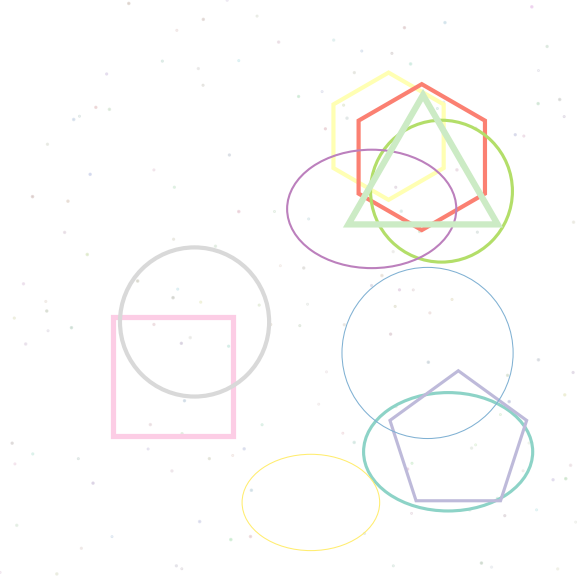[{"shape": "oval", "thickness": 1.5, "radius": 0.73, "center": [0.776, 0.217]}, {"shape": "hexagon", "thickness": 2, "radius": 0.55, "center": [0.673, 0.763]}, {"shape": "pentagon", "thickness": 1.5, "radius": 0.62, "center": [0.794, 0.233]}, {"shape": "hexagon", "thickness": 2, "radius": 0.63, "center": [0.73, 0.727]}, {"shape": "circle", "thickness": 0.5, "radius": 0.74, "center": [0.74, 0.388]}, {"shape": "circle", "thickness": 1.5, "radius": 0.61, "center": [0.764, 0.668]}, {"shape": "square", "thickness": 2.5, "radius": 0.52, "center": [0.299, 0.347]}, {"shape": "circle", "thickness": 2, "radius": 0.65, "center": [0.337, 0.442]}, {"shape": "oval", "thickness": 1, "radius": 0.73, "center": [0.644, 0.637]}, {"shape": "triangle", "thickness": 3, "radius": 0.75, "center": [0.732, 0.685]}, {"shape": "oval", "thickness": 0.5, "radius": 0.6, "center": [0.538, 0.129]}]